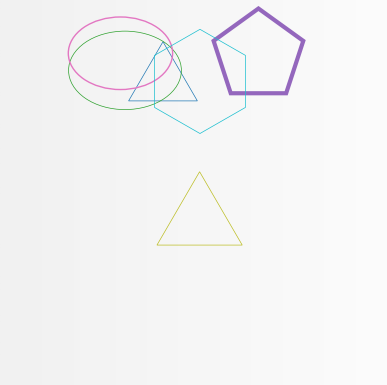[{"shape": "triangle", "thickness": 0.5, "radius": 0.51, "center": [0.421, 0.789]}, {"shape": "oval", "thickness": 0.5, "radius": 0.73, "center": [0.323, 0.817]}, {"shape": "pentagon", "thickness": 3, "radius": 0.61, "center": [0.667, 0.856]}, {"shape": "oval", "thickness": 1, "radius": 0.67, "center": [0.311, 0.862]}, {"shape": "triangle", "thickness": 0.5, "radius": 0.64, "center": [0.515, 0.427]}, {"shape": "hexagon", "thickness": 0.5, "radius": 0.68, "center": [0.516, 0.789]}]